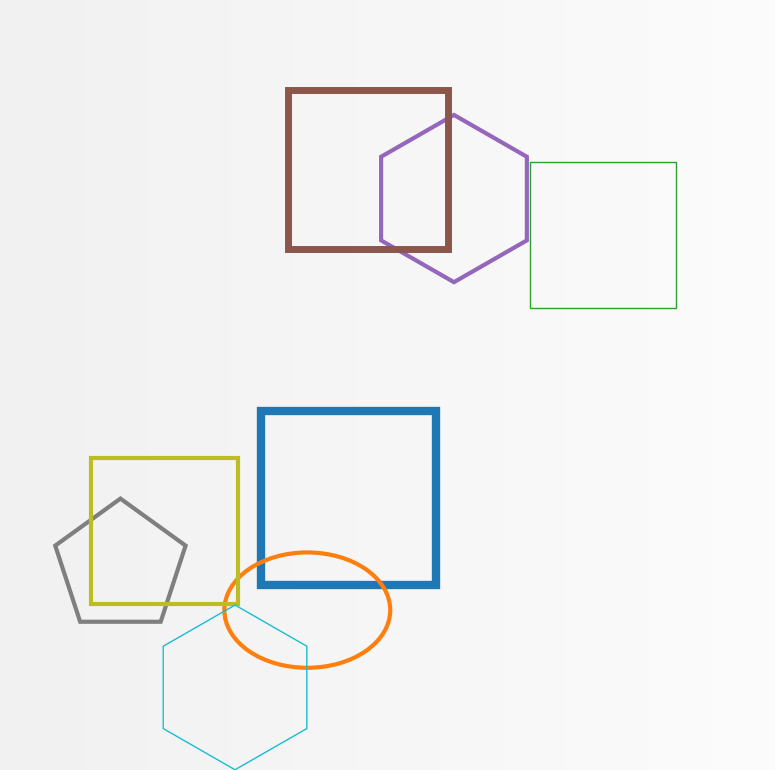[{"shape": "square", "thickness": 3, "radius": 0.57, "center": [0.45, 0.353]}, {"shape": "oval", "thickness": 1.5, "radius": 0.54, "center": [0.397, 0.208]}, {"shape": "square", "thickness": 0.5, "radius": 0.47, "center": [0.778, 0.695]}, {"shape": "hexagon", "thickness": 1.5, "radius": 0.54, "center": [0.586, 0.742]}, {"shape": "square", "thickness": 2.5, "radius": 0.51, "center": [0.475, 0.78]}, {"shape": "pentagon", "thickness": 1.5, "radius": 0.44, "center": [0.155, 0.264]}, {"shape": "square", "thickness": 1.5, "radius": 0.47, "center": [0.212, 0.31]}, {"shape": "hexagon", "thickness": 0.5, "radius": 0.53, "center": [0.303, 0.107]}]